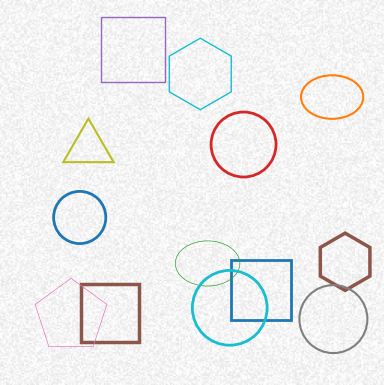[{"shape": "square", "thickness": 2, "radius": 0.39, "center": [0.678, 0.247]}, {"shape": "circle", "thickness": 2, "radius": 0.34, "center": [0.207, 0.435]}, {"shape": "oval", "thickness": 1.5, "radius": 0.4, "center": [0.863, 0.748]}, {"shape": "oval", "thickness": 0.5, "radius": 0.42, "center": [0.539, 0.316]}, {"shape": "circle", "thickness": 2, "radius": 0.42, "center": [0.633, 0.625]}, {"shape": "square", "thickness": 1, "radius": 0.42, "center": [0.346, 0.872]}, {"shape": "hexagon", "thickness": 2.5, "radius": 0.37, "center": [0.896, 0.32]}, {"shape": "square", "thickness": 2.5, "radius": 0.38, "center": [0.286, 0.187]}, {"shape": "pentagon", "thickness": 0.5, "radius": 0.49, "center": [0.184, 0.179]}, {"shape": "circle", "thickness": 1.5, "radius": 0.44, "center": [0.866, 0.171]}, {"shape": "triangle", "thickness": 1.5, "radius": 0.38, "center": [0.23, 0.617]}, {"shape": "circle", "thickness": 2, "radius": 0.49, "center": [0.597, 0.2]}, {"shape": "hexagon", "thickness": 1, "radius": 0.46, "center": [0.52, 0.808]}]